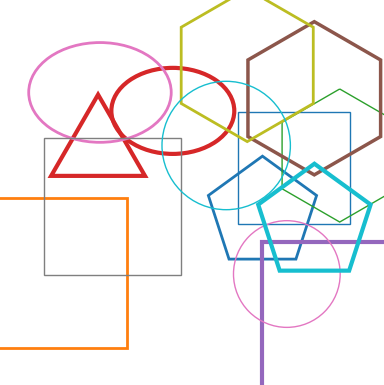[{"shape": "square", "thickness": 1, "radius": 0.73, "center": [0.764, 0.564]}, {"shape": "pentagon", "thickness": 2, "radius": 0.74, "center": [0.682, 0.447]}, {"shape": "square", "thickness": 2, "radius": 0.97, "center": [0.135, 0.291]}, {"shape": "hexagon", "thickness": 1, "radius": 0.86, "center": [0.882, 0.596]}, {"shape": "triangle", "thickness": 3, "radius": 0.7, "center": [0.255, 0.614]}, {"shape": "oval", "thickness": 3, "radius": 0.8, "center": [0.449, 0.712]}, {"shape": "square", "thickness": 3, "radius": 0.96, "center": [0.873, 0.179]}, {"shape": "hexagon", "thickness": 2.5, "radius": 0.99, "center": [0.816, 0.745]}, {"shape": "oval", "thickness": 2, "radius": 0.93, "center": [0.26, 0.76]}, {"shape": "circle", "thickness": 1, "radius": 0.69, "center": [0.745, 0.288]}, {"shape": "square", "thickness": 1, "radius": 0.89, "center": [0.292, 0.464]}, {"shape": "hexagon", "thickness": 2, "radius": 0.99, "center": [0.642, 0.83]}, {"shape": "circle", "thickness": 1, "radius": 0.83, "center": [0.587, 0.622]}, {"shape": "pentagon", "thickness": 3, "radius": 0.77, "center": [0.817, 0.421]}]